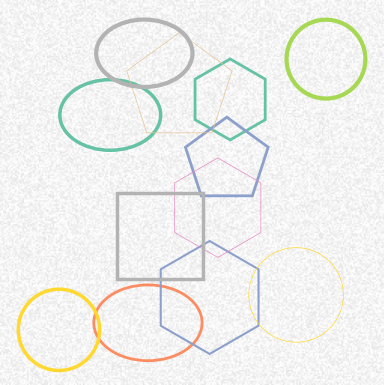[{"shape": "hexagon", "thickness": 2, "radius": 0.53, "center": [0.598, 0.742]}, {"shape": "oval", "thickness": 2.5, "radius": 0.65, "center": [0.286, 0.701]}, {"shape": "oval", "thickness": 2, "radius": 0.7, "center": [0.384, 0.162]}, {"shape": "hexagon", "thickness": 1.5, "radius": 0.73, "center": [0.544, 0.227]}, {"shape": "pentagon", "thickness": 2, "radius": 0.56, "center": [0.589, 0.583]}, {"shape": "hexagon", "thickness": 0.5, "radius": 0.65, "center": [0.566, 0.461]}, {"shape": "circle", "thickness": 3, "radius": 0.51, "center": [0.847, 0.846]}, {"shape": "circle", "thickness": 0.5, "radius": 0.61, "center": [0.769, 0.234]}, {"shape": "circle", "thickness": 2.5, "radius": 0.53, "center": [0.153, 0.143]}, {"shape": "pentagon", "thickness": 0.5, "radius": 0.72, "center": [0.466, 0.771]}, {"shape": "square", "thickness": 2.5, "radius": 0.56, "center": [0.415, 0.386]}, {"shape": "oval", "thickness": 3, "radius": 0.63, "center": [0.375, 0.862]}]